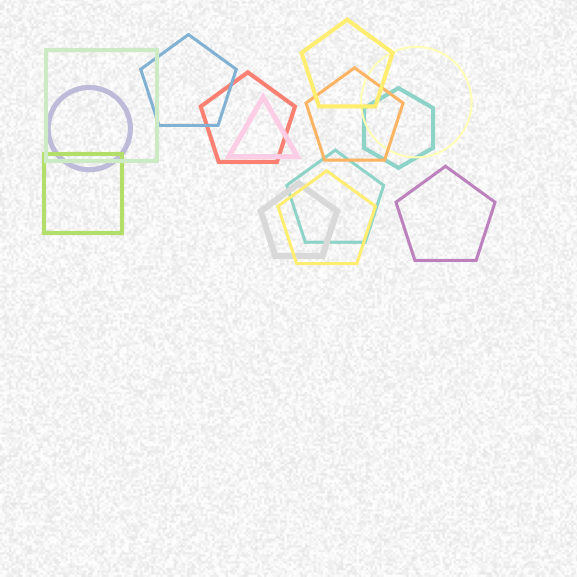[{"shape": "pentagon", "thickness": 1.5, "radius": 0.44, "center": [0.581, 0.651]}, {"shape": "hexagon", "thickness": 2, "radius": 0.35, "center": [0.69, 0.778]}, {"shape": "circle", "thickness": 1, "radius": 0.48, "center": [0.721, 0.822]}, {"shape": "circle", "thickness": 2.5, "radius": 0.36, "center": [0.155, 0.776]}, {"shape": "pentagon", "thickness": 2, "radius": 0.43, "center": [0.429, 0.788]}, {"shape": "pentagon", "thickness": 1.5, "radius": 0.43, "center": [0.326, 0.852]}, {"shape": "pentagon", "thickness": 1.5, "radius": 0.44, "center": [0.614, 0.793]}, {"shape": "square", "thickness": 2, "radius": 0.34, "center": [0.144, 0.665]}, {"shape": "triangle", "thickness": 2.5, "radius": 0.34, "center": [0.456, 0.762]}, {"shape": "pentagon", "thickness": 3, "radius": 0.35, "center": [0.517, 0.612]}, {"shape": "pentagon", "thickness": 1.5, "radius": 0.45, "center": [0.771, 0.621]}, {"shape": "square", "thickness": 2, "radius": 0.48, "center": [0.175, 0.817]}, {"shape": "pentagon", "thickness": 2, "radius": 0.41, "center": [0.601, 0.882]}, {"shape": "pentagon", "thickness": 1.5, "radius": 0.44, "center": [0.566, 0.615]}]